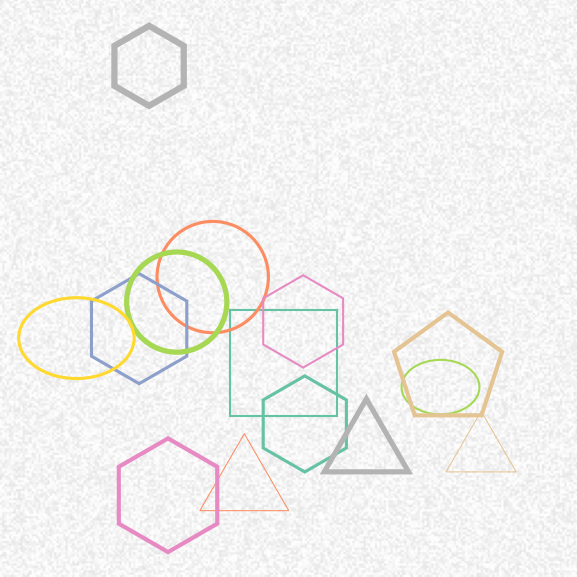[{"shape": "hexagon", "thickness": 1.5, "radius": 0.42, "center": [0.528, 0.265]}, {"shape": "square", "thickness": 1, "radius": 0.46, "center": [0.491, 0.371]}, {"shape": "circle", "thickness": 1.5, "radius": 0.48, "center": [0.368, 0.519]}, {"shape": "triangle", "thickness": 0.5, "radius": 0.44, "center": [0.423, 0.159]}, {"shape": "hexagon", "thickness": 1.5, "radius": 0.48, "center": [0.241, 0.43]}, {"shape": "hexagon", "thickness": 2, "radius": 0.49, "center": [0.291, 0.142]}, {"shape": "hexagon", "thickness": 1, "radius": 0.4, "center": [0.525, 0.443]}, {"shape": "oval", "thickness": 1, "radius": 0.34, "center": [0.763, 0.329]}, {"shape": "circle", "thickness": 2.5, "radius": 0.43, "center": [0.306, 0.476]}, {"shape": "oval", "thickness": 1.5, "radius": 0.5, "center": [0.132, 0.414]}, {"shape": "triangle", "thickness": 0.5, "radius": 0.35, "center": [0.833, 0.217]}, {"shape": "pentagon", "thickness": 2, "radius": 0.49, "center": [0.776, 0.36]}, {"shape": "triangle", "thickness": 2.5, "radius": 0.42, "center": [0.634, 0.224]}, {"shape": "hexagon", "thickness": 3, "radius": 0.35, "center": [0.258, 0.885]}]